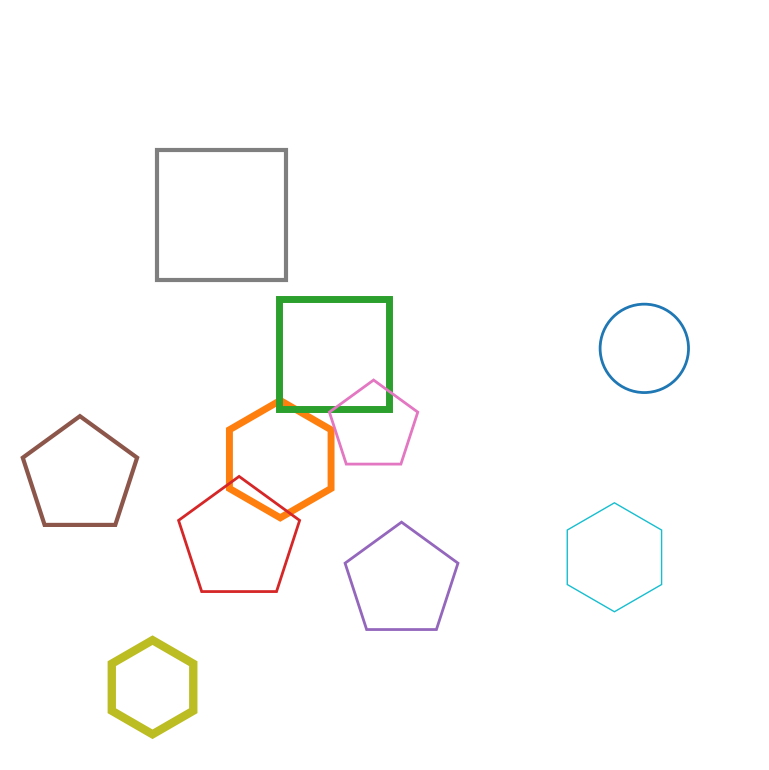[{"shape": "circle", "thickness": 1, "radius": 0.29, "center": [0.837, 0.548]}, {"shape": "hexagon", "thickness": 2.5, "radius": 0.38, "center": [0.364, 0.404]}, {"shape": "square", "thickness": 2.5, "radius": 0.36, "center": [0.434, 0.54]}, {"shape": "pentagon", "thickness": 1, "radius": 0.41, "center": [0.311, 0.299]}, {"shape": "pentagon", "thickness": 1, "radius": 0.39, "center": [0.521, 0.245]}, {"shape": "pentagon", "thickness": 1.5, "radius": 0.39, "center": [0.104, 0.381]}, {"shape": "pentagon", "thickness": 1, "radius": 0.3, "center": [0.485, 0.446]}, {"shape": "square", "thickness": 1.5, "radius": 0.42, "center": [0.288, 0.721]}, {"shape": "hexagon", "thickness": 3, "radius": 0.31, "center": [0.198, 0.108]}, {"shape": "hexagon", "thickness": 0.5, "radius": 0.35, "center": [0.798, 0.276]}]